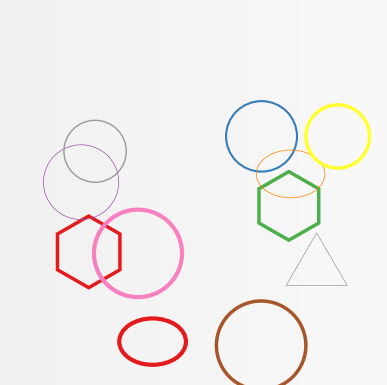[{"shape": "hexagon", "thickness": 2.5, "radius": 0.47, "center": [0.229, 0.346]}, {"shape": "oval", "thickness": 3, "radius": 0.43, "center": [0.394, 0.113]}, {"shape": "circle", "thickness": 1.5, "radius": 0.46, "center": [0.675, 0.646]}, {"shape": "hexagon", "thickness": 2.5, "radius": 0.45, "center": [0.745, 0.465]}, {"shape": "circle", "thickness": 0.5, "radius": 0.49, "center": [0.209, 0.527]}, {"shape": "oval", "thickness": 0.5, "radius": 0.44, "center": [0.75, 0.548]}, {"shape": "circle", "thickness": 2.5, "radius": 0.41, "center": [0.872, 0.646]}, {"shape": "circle", "thickness": 2.5, "radius": 0.58, "center": [0.674, 0.103]}, {"shape": "circle", "thickness": 3, "radius": 0.57, "center": [0.356, 0.342]}, {"shape": "circle", "thickness": 1, "radius": 0.4, "center": [0.245, 0.607]}, {"shape": "triangle", "thickness": 0.5, "radius": 0.46, "center": [0.817, 0.304]}]